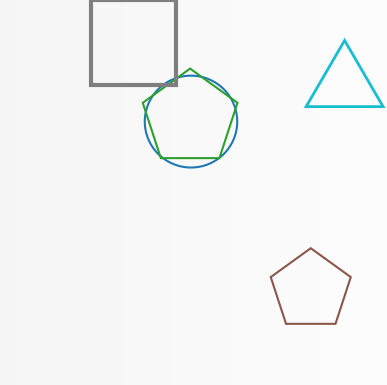[{"shape": "circle", "thickness": 1.5, "radius": 0.6, "center": [0.493, 0.684]}, {"shape": "pentagon", "thickness": 1.5, "radius": 0.64, "center": [0.491, 0.693]}, {"shape": "pentagon", "thickness": 1.5, "radius": 0.54, "center": [0.802, 0.247]}, {"shape": "square", "thickness": 3, "radius": 0.55, "center": [0.345, 0.889]}, {"shape": "triangle", "thickness": 2, "radius": 0.57, "center": [0.889, 0.78]}]